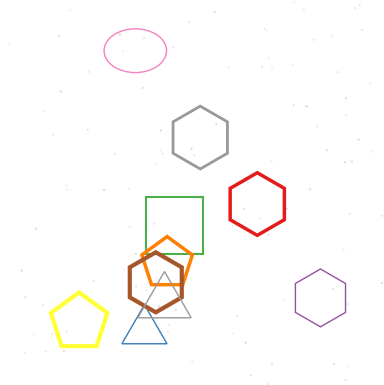[{"shape": "hexagon", "thickness": 2.5, "radius": 0.41, "center": [0.668, 0.47]}, {"shape": "triangle", "thickness": 1, "radius": 0.34, "center": [0.375, 0.141]}, {"shape": "square", "thickness": 1.5, "radius": 0.37, "center": [0.453, 0.414]}, {"shape": "hexagon", "thickness": 1, "radius": 0.38, "center": [0.832, 0.226]}, {"shape": "pentagon", "thickness": 2.5, "radius": 0.35, "center": [0.434, 0.316]}, {"shape": "pentagon", "thickness": 3, "radius": 0.39, "center": [0.206, 0.163]}, {"shape": "hexagon", "thickness": 3, "radius": 0.39, "center": [0.405, 0.267]}, {"shape": "oval", "thickness": 1, "radius": 0.41, "center": [0.352, 0.868]}, {"shape": "hexagon", "thickness": 2, "radius": 0.41, "center": [0.52, 0.643]}, {"shape": "triangle", "thickness": 1, "radius": 0.4, "center": [0.427, 0.215]}]